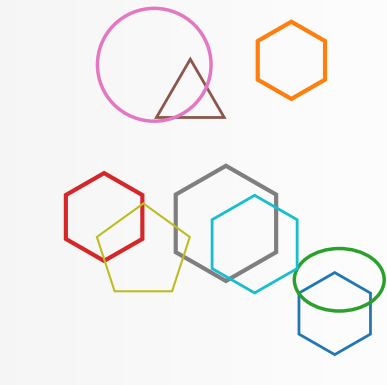[{"shape": "hexagon", "thickness": 2, "radius": 0.53, "center": [0.864, 0.185]}, {"shape": "hexagon", "thickness": 3, "radius": 0.5, "center": [0.752, 0.843]}, {"shape": "oval", "thickness": 2.5, "radius": 0.58, "center": [0.876, 0.273]}, {"shape": "hexagon", "thickness": 3, "radius": 0.57, "center": [0.269, 0.436]}, {"shape": "triangle", "thickness": 2, "radius": 0.5, "center": [0.491, 0.745]}, {"shape": "circle", "thickness": 2.5, "radius": 0.73, "center": [0.398, 0.832]}, {"shape": "hexagon", "thickness": 3, "radius": 0.75, "center": [0.583, 0.42]}, {"shape": "pentagon", "thickness": 1.5, "radius": 0.63, "center": [0.37, 0.345]}, {"shape": "hexagon", "thickness": 2, "radius": 0.63, "center": [0.657, 0.366]}]